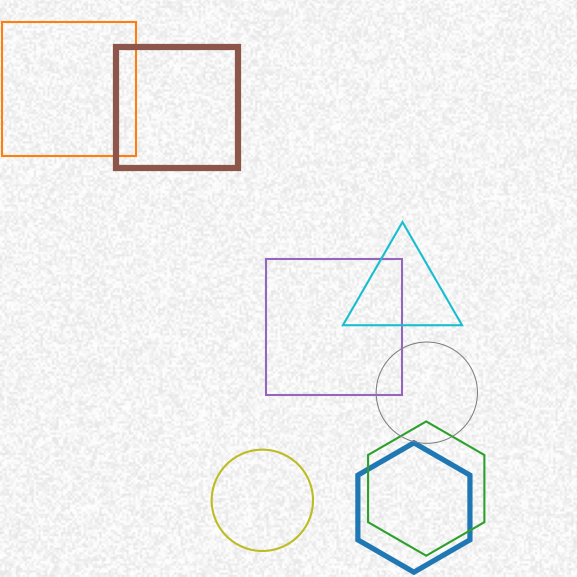[{"shape": "hexagon", "thickness": 2.5, "radius": 0.56, "center": [0.717, 0.12]}, {"shape": "square", "thickness": 1, "radius": 0.58, "center": [0.12, 0.845]}, {"shape": "hexagon", "thickness": 1, "radius": 0.58, "center": [0.738, 0.153]}, {"shape": "square", "thickness": 1, "radius": 0.59, "center": [0.578, 0.432]}, {"shape": "square", "thickness": 3, "radius": 0.53, "center": [0.306, 0.813]}, {"shape": "circle", "thickness": 0.5, "radius": 0.44, "center": [0.739, 0.319]}, {"shape": "circle", "thickness": 1, "radius": 0.44, "center": [0.454, 0.133]}, {"shape": "triangle", "thickness": 1, "radius": 0.6, "center": [0.697, 0.496]}]